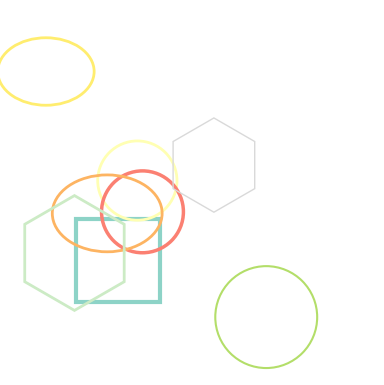[{"shape": "square", "thickness": 3, "radius": 0.54, "center": [0.306, 0.323]}, {"shape": "circle", "thickness": 2, "radius": 0.51, "center": [0.357, 0.531]}, {"shape": "circle", "thickness": 2.5, "radius": 0.53, "center": [0.37, 0.45]}, {"shape": "oval", "thickness": 2, "radius": 0.71, "center": [0.278, 0.446]}, {"shape": "circle", "thickness": 1.5, "radius": 0.66, "center": [0.692, 0.176]}, {"shape": "hexagon", "thickness": 1, "radius": 0.61, "center": [0.556, 0.571]}, {"shape": "hexagon", "thickness": 2, "radius": 0.75, "center": [0.193, 0.343]}, {"shape": "oval", "thickness": 2, "radius": 0.63, "center": [0.119, 0.814]}]